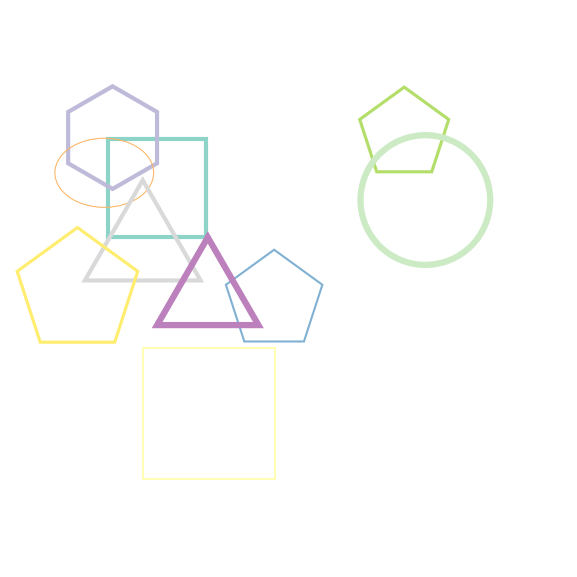[{"shape": "square", "thickness": 2, "radius": 0.43, "center": [0.272, 0.674]}, {"shape": "square", "thickness": 1, "radius": 0.57, "center": [0.362, 0.283]}, {"shape": "hexagon", "thickness": 2, "radius": 0.44, "center": [0.195, 0.761]}, {"shape": "pentagon", "thickness": 1, "radius": 0.44, "center": [0.475, 0.479]}, {"shape": "oval", "thickness": 0.5, "radius": 0.43, "center": [0.181, 0.7]}, {"shape": "pentagon", "thickness": 1.5, "radius": 0.41, "center": [0.7, 0.767]}, {"shape": "triangle", "thickness": 2, "radius": 0.58, "center": [0.247, 0.571]}, {"shape": "triangle", "thickness": 3, "radius": 0.51, "center": [0.36, 0.487]}, {"shape": "circle", "thickness": 3, "radius": 0.56, "center": [0.737, 0.653]}, {"shape": "pentagon", "thickness": 1.5, "radius": 0.55, "center": [0.134, 0.495]}]